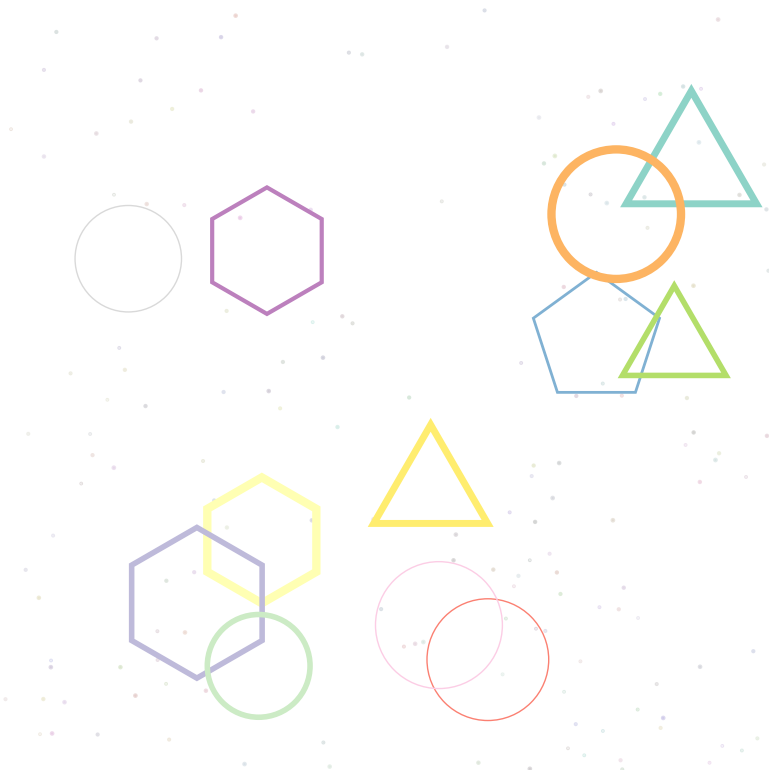[{"shape": "triangle", "thickness": 2.5, "radius": 0.49, "center": [0.898, 0.784]}, {"shape": "hexagon", "thickness": 3, "radius": 0.41, "center": [0.34, 0.298]}, {"shape": "hexagon", "thickness": 2, "radius": 0.49, "center": [0.256, 0.217]}, {"shape": "circle", "thickness": 0.5, "radius": 0.4, "center": [0.634, 0.143]}, {"shape": "pentagon", "thickness": 1, "radius": 0.43, "center": [0.775, 0.56]}, {"shape": "circle", "thickness": 3, "radius": 0.42, "center": [0.8, 0.722]}, {"shape": "triangle", "thickness": 2, "radius": 0.39, "center": [0.876, 0.551]}, {"shape": "circle", "thickness": 0.5, "radius": 0.41, "center": [0.57, 0.188]}, {"shape": "circle", "thickness": 0.5, "radius": 0.35, "center": [0.167, 0.664]}, {"shape": "hexagon", "thickness": 1.5, "radius": 0.41, "center": [0.347, 0.674]}, {"shape": "circle", "thickness": 2, "radius": 0.33, "center": [0.336, 0.135]}, {"shape": "triangle", "thickness": 2.5, "radius": 0.43, "center": [0.559, 0.363]}]